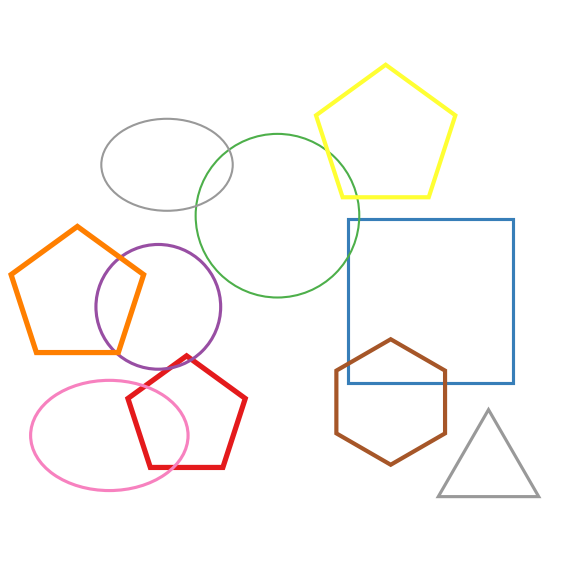[{"shape": "pentagon", "thickness": 2.5, "radius": 0.53, "center": [0.323, 0.276]}, {"shape": "square", "thickness": 1.5, "radius": 0.71, "center": [0.745, 0.478]}, {"shape": "circle", "thickness": 1, "radius": 0.71, "center": [0.48, 0.626]}, {"shape": "circle", "thickness": 1.5, "radius": 0.54, "center": [0.274, 0.468]}, {"shape": "pentagon", "thickness": 2.5, "radius": 0.6, "center": [0.134, 0.486]}, {"shape": "pentagon", "thickness": 2, "radius": 0.63, "center": [0.668, 0.76]}, {"shape": "hexagon", "thickness": 2, "radius": 0.54, "center": [0.677, 0.303]}, {"shape": "oval", "thickness": 1.5, "radius": 0.68, "center": [0.189, 0.245]}, {"shape": "triangle", "thickness": 1.5, "radius": 0.5, "center": [0.846, 0.189]}, {"shape": "oval", "thickness": 1, "radius": 0.57, "center": [0.289, 0.714]}]